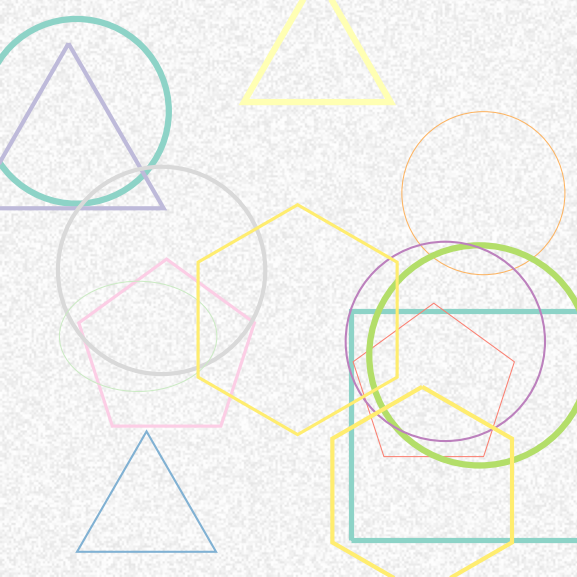[{"shape": "square", "thickness": 2.5, "radius": 0.99, "center": [0.806, 0.262]}, {"shape": "circle", "thickness": 3, "radius": 0.8, "center": [0.132, 0.806]}, {"shape": "triangle", "thickness": 3, "radius": 0.73, "center": [0.549, 0.896]}, {"shape": "triangle", "thickness": 2, "radius": 0.95, "center": [0.119, 0.734]}, {"shape": "pentagon", "thickness": 0.5, "radius": 0.73, "center": [0.751, 0.327]}, {"shape": "triangle", "thickness": 1, "radius": 0.69, "center": [0.254, 0.113]}, {"shape": "circle", "thickness": 0.5, "radius": 0.71, "center": [0.837, 0.665]}, {"shape": "circle", "thickness": 3, "radius": 0.95, "center": [0.83, 0.384]}, {"shape": "pentagon", "thickness": 1.5, "radius": 0.8, "center": [0.289, 0.391]}, {"shape": "circle", "thickness": 2, "radius": 0.9, "center": [0.28, 0.531]}, {"shape": "circle", "thickness": 1, "radius": 0.86, "center": [0.771, 0.408]}, {"shape": "oval", "thickness": 0.5, "radius": 0.68, "center": [0.239, 0.417]}, {"shape": "hexagon", "thickness": 1.5, "radius": 1.0, "center": [0.515, 0.446]}, {"shape": "hexagon", "thickness": 2, "radius": 0.9, "center": [0.731, 0.15]}]